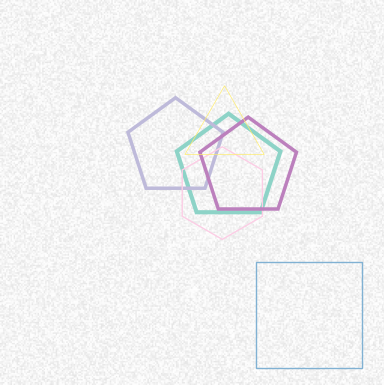[{"shape": "pentagon", "thickness": 3, "radius": 0.71, "center": [0.594, 0.563]}, {"shape": "pentagon", "thickness": 2.5, "radius": 0.65, "center": [0.456, 0.616]}, {"shape": "square", "thickness": 1, "radius": 0.69, "center": [0.802, 0.182]}, {"shape": "hexagon", "thickness": 1, "radius": 0.6, "center": [0.577, 0.498]}, {"shape": "pentagon", "thickness": 2.5, "radius": 0.66, "center": [0.645, 0.564]}, {"shape": "triangle", "thickness": 0.5, "radius": 0.6, "center": [0.583, 0.658]}]